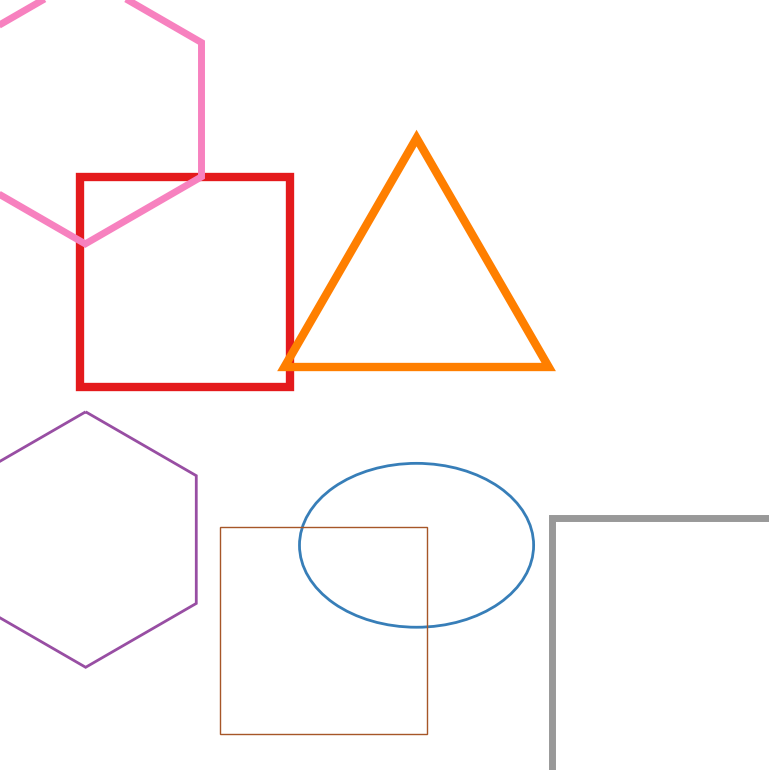[{"shape": "square", "thickness": 3, "radius": 0.68, "center": [0.24, 0.634]}, {"shape": "oval", "thickness": 1, "radius": 0.76, "center": [0.541, 0.292]}, {"shape": "hexagon", "thickness": 1, "radius": 0.83, "center": [0.111, 0.299]}, {"shape": "triangle", "thickness": 3, "radius": 0.99, "center": [0.541, 0.622]}, {"shape": "square", "thickness": 0.5, "radius": 0.67, "center": [0.42, 0.181]}, {"shape": "hexagon", "thickness": 2.5, "radius": 0.87, "center": [0.111, 0.858]}, {"shape": "square", "thickness": 2.5, "radius": 0.87, "center": [0.891, 0.154]}]